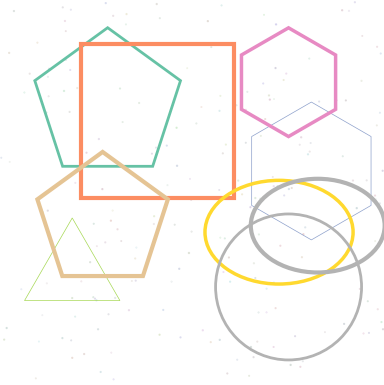[{"shape": "pentagon", "thickness": 2, "radius": 0.99, "center": [0.28, 0.729]}, {"shape": "square", "thickness": 3, "radius": 0.99, "center": [0.409, 0.686]}, {"shape": "hexagon", "thickness": 0.5, "radius": 0.89, "center": [0.809, 0.556]}, {"shape": "hexagon", "thickness": 2.5, "radius": 0.71, "center": [0.749, 0.787]}, {"shape": "triangle", "thickness": 0.5, "radius": 0.72, "center": [0.188, 0.291]}, {"shape": "oval", "thickness": 2.5, "radius": 0.96, "center": [0.725, 0.397]}, {"shape": "pentagon", "thickness": 3, "radius": 0.89, "center": [0.267, 0.427]}, {"shape": "oval", "thickness": 3, "radius": 0.87, "center": [0.825, 0.414]}, {"shape": "circle", "thickness": 2, "radius": 0.95, "center": [0.75, 0.255]}]